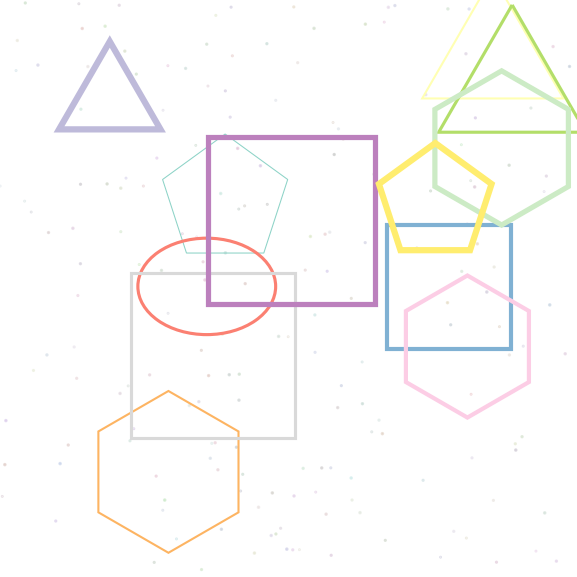[{"shape": "pentagon", "thickness": 0.5, "radius": 0.57, "center": [0.39, 0.653]}, {"shape": "triangle", "thickness": 1, "radius": 0.71, "center": [0.853, 0.899]}, {"shape": "triangle", "thickness": 3, "radius": 0.51, "center": [0.19, 0.826]}, {"shape": "oval", "thickness": 1.5, "radius": 0.6, "center": [0.358, 0.503]}, {"shape": "square", "thickness": 2, "radius": 0.54, "center": [0.777, 0.502]}, {"shape": "hexagon", "thickness": 1, "radius": 0.7, "center": [0.292, 0.182]}, {"shape": "triangle", "thickness": 1.5, "radius": 0.73, "center": [0.887, 0.844]}, {"shape": "hexagon", "thickness": 2, "radius": 0.61, "center": [0.809, 0.399]}, {"shape": "square", "thickness": 1.5, "radius": 0.71, "center": [0.369, 0.384]}, {"shape": "square", "thickness": 2.5, "radius": 0.72, "center": [0.504, 0.617]}, {"shape": "hexagon", "thickness": 2.5, "radius": 0.67, "center": [0.869, 0.743]}, {"shape": "pentagon", "thickness": 3, "radius": 0.51, "center": [0.754, 0.649]}]